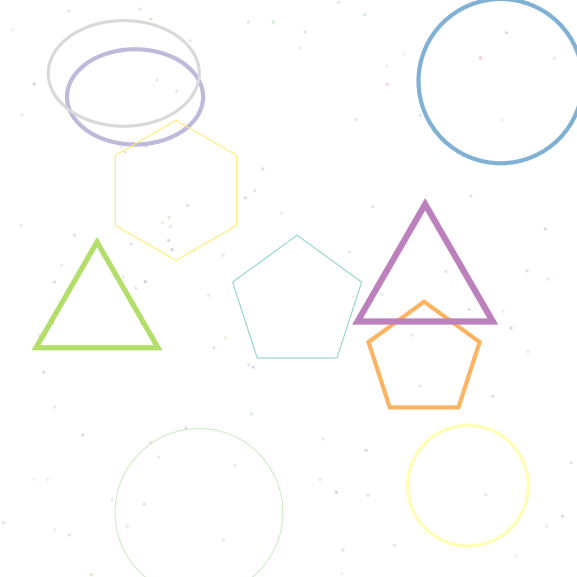[{"shape": "pentagon", "thickness": 0.5, "radius": 0.59, "center": [0.514, 0.474]}, {"shape": "circle", "thickness": 1.5, "radius": 0.52, "center": [0.81, 0.158]}, {"shape": "oval", "thickness": 2, "radius": 0.59, "center": [0.234, 0.831]}, {"shape": "circle", "thickness": 2, "radius": 0.71, "center": [0.867, 0.859]}, {"shape": "pentagon", "thickness": 2, "radius": 0.51, "center": [0.734, 0.376]}, {"shape": "triangle", "thickness": 2.5, "radius": 0.61, "center": [0.168, 0.458]}, {"shape": "oval", "thickness": 1.5, "radius": 0.65, "center": [0.214, 0.872]}, {"shape": "triangle", "thickness": 3, "radius": 0.68, "center": [0.736, 0.51]}, {"shape": "circle", "thickness": 0.5, "radius": 0.73, "center": [0.345, 0.112]}, {"shape": "hexagon", "thickness": 0.5, "radius": 0.61, "center": [0.305, 0.669]}]